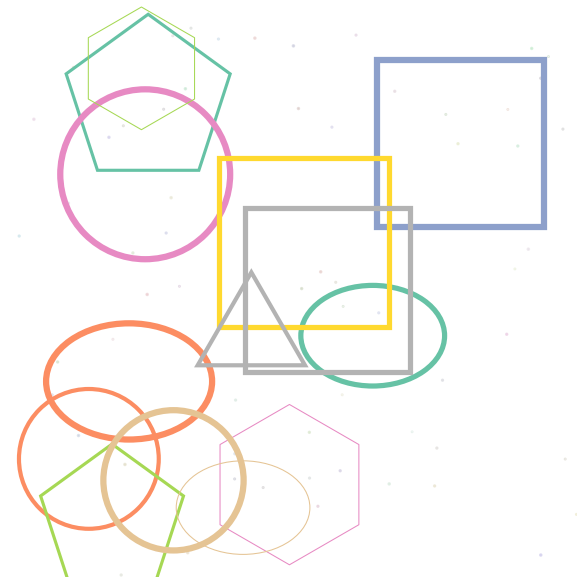[{"shape": "pentagon", "thickness": 1.5, "radius": 0.75, "center": [0.257, 0.825]}, {"shape": "oval", "thickness": 2.5, "radius": 0.62, "center": [0.645, 0.418]}, {"shape": "oval", "thickness": 3, "radius": 0.72, "center": [0.224, 0.339]}, {"shape": "circle", "thickness": 2, "radius": 0.61, "center": [0.154, 0.205]}, {"shape": "square", "thickness": 3, "radius": 0.72, "center": [0.798, 0.75]}, {"shape": "hexagon", "thickness": 0.5, "radius": 0.69, "center": [0.501, 0.16]}, {"shape": "circle", "thickness": 3, "radius": 0.74, "center": [0.251, 0.697]}, {"shape": "hexagon", "thickness": 0.5, "radius": 0.53, "center": [0.245, 0.881]}, {"shape": "pentagon", "thickness": 1.5, "radius": 0.65, "center": [0.194, 0.1]}, {"shape": "square", "thickness": 2.5, "radius": 0.73, "center": [0.526, 0.579]}, {"shape": "circle", "thickness": 3, "radius": 0.61, "center": [0.3, 0.167]}, {"shape": "oval", "thickness": 0.5, "radius": 0.58, "center": [0.421, 0.12]}, {"shape": "square", "thickness": 2.5, "radius": 0.71, "center": [0.567, 0.497]}, {"shape": "triangle", "thickness": 2, "radius": 0.54, "center": [0.435, 0.42]}]